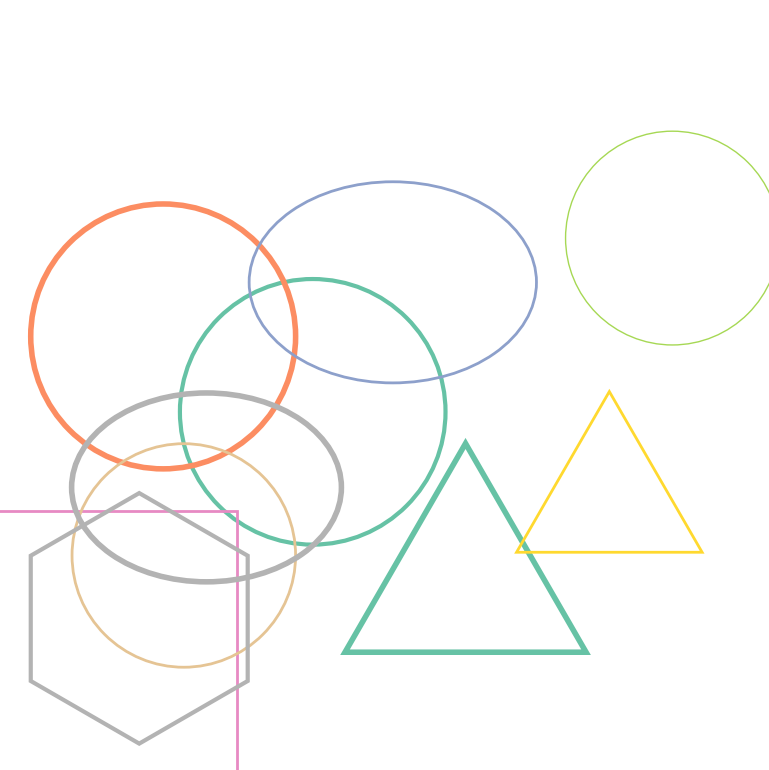[{"shape": "circle", "thickness": 1.5, "radius": 0.86, "center": [0.406, 0.465]}, {"shape": "triangle", "thickness": 2, "radius": 0.9, "center": [0.605, 0.243]}, {"shape": "circle", "thickness": 2, "radius": 0.86, "center": [0.212, 0.563]}, {"shape": "oval", "thickness": 1, "radius": 0.93, "center": [0.51, 0.633]}, {"shape": "square", "thickness": 1, "radius": 0.88, "center": [0.132, 0.161]}, {"shape": "circle", "thickness": 0.5, "radius": 0.69, "center": [0.873, 0.691]}, {"shape": "triangle", "thickness": 1, "radius": 0.7, "center": [0.791, 0.352]}, {"shape": "circle", "thickness": 1, "radius": 0.73, "center": [0.239, 0.279]}, {"shape": "oval", "thickness": 2, "radius": 0.88, "center": [0.268, 0.367]}, {"shape": "hexagon", "thickness": 1.5, "radius": 0.81, "center": [0.181, 0.197]}]